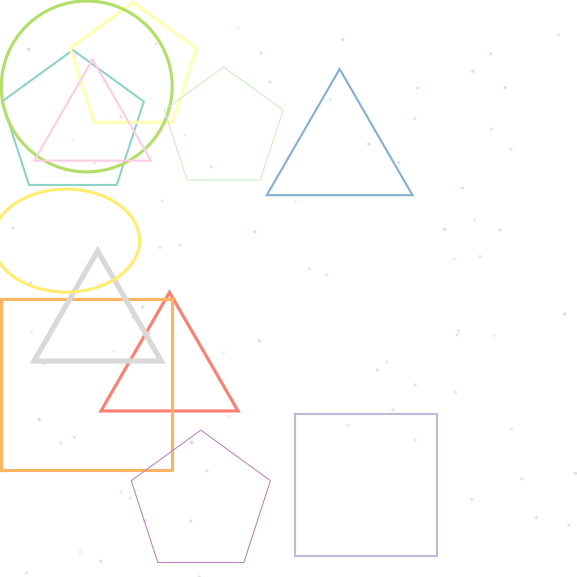[{"shape": "pentagon", "thickness": 1, "radius": 0.65, "center": [0.126, 0.783]}, {"shape": "pentagon", "thickness": 1.5, "radius": 0.57, "center": [0.231, 0.88]}, {"shape": "square", "thickness": 1, "radius": 0.61, "center": [0.633, 0.16]}, {"shape": "triangle", "thickness": 1.5, "radius": 0.68, "center": [0.294, 0.356]}, {"shape": "triangle", "thickness": 1, "radius": 0.73, "center": [0.588, 0.734]}, {"shape": "square", "thickness": 1.5, "radius": 0.74, "center": [0.15, 0.333]}, {"shape": "circle", "thickness": 1.5, "radius": 0.74, "center": [0.15, 0.849]}, {"shape": "triangle", "thickness": 1, "radius": 0.58, "center": [0.16, 0.779]}, {"shape": "triangle", "thickness": 2.5, "radius": 0.64, "center": [0.169, 0.438]}, {"shape": "pentagon", "thickness": 0.5, "radius": 0.63, "center": [0.348, 0.128]}, {"shape": "pentagon", "thickness": 0.5, "radius": 0.54, "center": [0.387, 0.775]}, {"shape": "oval", "thickness": 1.5, "radius": 0.64, "center": [0.114, 0.582]}]